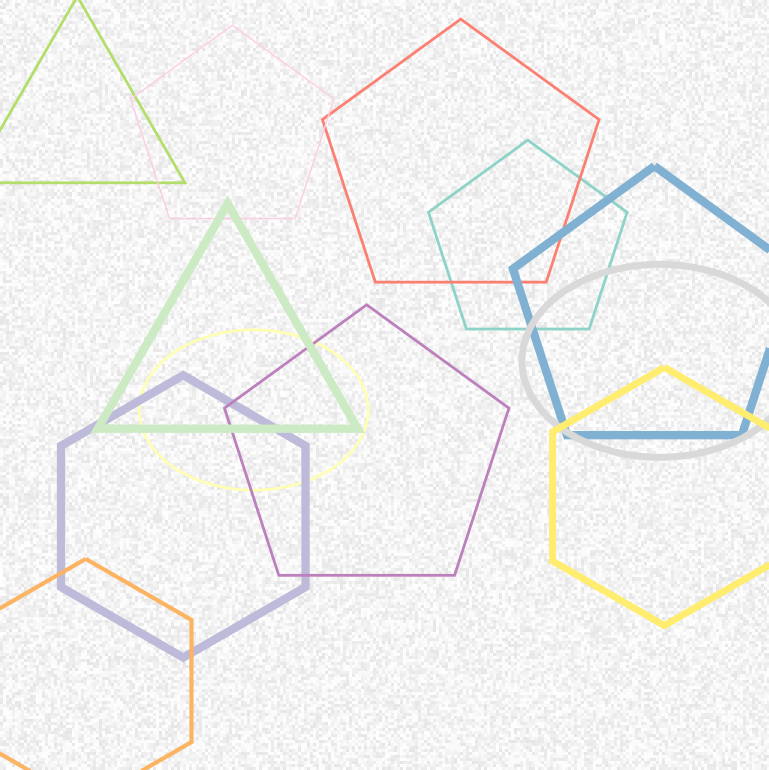[{"shape": "pentagon", "thickness": 1, "radius": 0.68, "center": [0.685, 0.682]}, {"shape": "oval", "thickness": 1, "radius": 0.74, "center": [0.329, 0.468]}, {"shape": "hexagon", "thickness": 3, "radius": 0.92, "center": [0.238, 0.329]}, {"shape": "pentagon", "thickness": 1, "radius": 0.94, "center": [0.598, 0.786]}, {"shape": "pentagon", "thickness": 3, "radius": 0.97, "center": [0.85, 0.591]}, {"shape": "hexagon", "thickness": 1.5, "radius": 0.79, "center": [0.111, 0.116]}, {"shape": "triangle", "thickness": 1, "radius": 0.81, "center": [0.1, 0.843]}, {"shape": "pentagon", "thickness": 0.5, "radius": 0.69, "center": [0.302, 0.828]}, {"shape": "oval", "thickness": 2.5, "radius": 0.89, "center": [0.857, 0.531]}, {"shape": "pentagon", "thickness": 1, "radius": 0.97, "center": [0.476, 0.41]}, {"shape": "triangle", "thickness": 3, "radius": 0.97, "center": [0.296, 0.541]}, {"shape": "hexagon", "thickness": 2.5, "radius": 0.84, "center": [0.863, 0.355]}]